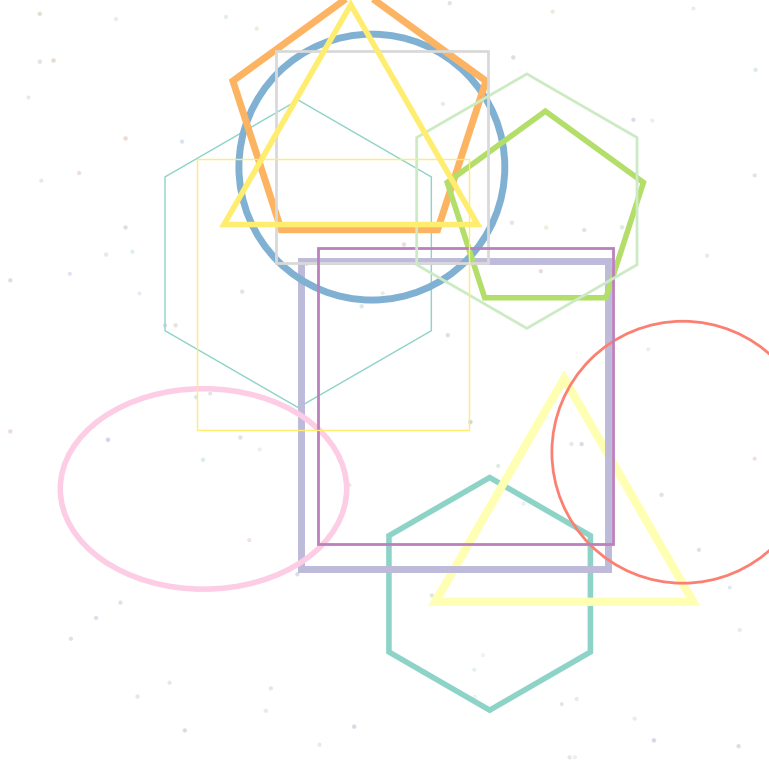[{"shape": "hexagon", "thickness": 2, "radius": 0.76, "center": [0.636, 0.229]}, {"shape": "hexagon", "thickness": 0.5, "radius": 1.0, "center": [0.387, 0.67]}, {"shape": "triangle", "thickness": 3, "radius": 0.97, "center": [0.733, 0.315]}, {"shape": "square", "thickness": 2.5, "radius": 1.0, "center": [0.59, 0.461]}, {"shape": "circle", "thickness": 1, "radius": 0.85, "center": [0.887, 0.413]}, {"shape": "circle", "thickness": 2.5, "radius": 0.86, "center": [0.483, 0.783]}, {"shape": "pentagon", "thickness": 2.5, "radius": 0.86, "center": [0.467, 0.841]}, {"shape": "pentagon", "thickness": 2, "radius": 0.67, "center": [0.708, 0.722]}, {"shape": "oval", "thickness": 2, "radius": 0.93, "center": [0.264, 0.365]}, {"shape": "square", "thickness": 1, "radius": 0.69, "center": [0.496, 0.796]}, {"shape": "square", "thickness": 1, "radius": 0.96, "center": [0.604, 0.486]}, {"shape": "hexagon", "thickness": 1, "radius": 0.83, "center": [0.684, 0.739]}, {"shape": "square", "thickness": 0.5, "radius": 0.88, "center": [0.433, 0.617]}, {"shape": "triangle", "thickness": 2, "radius": 0.95, "center": [0.456, 0.804]}]